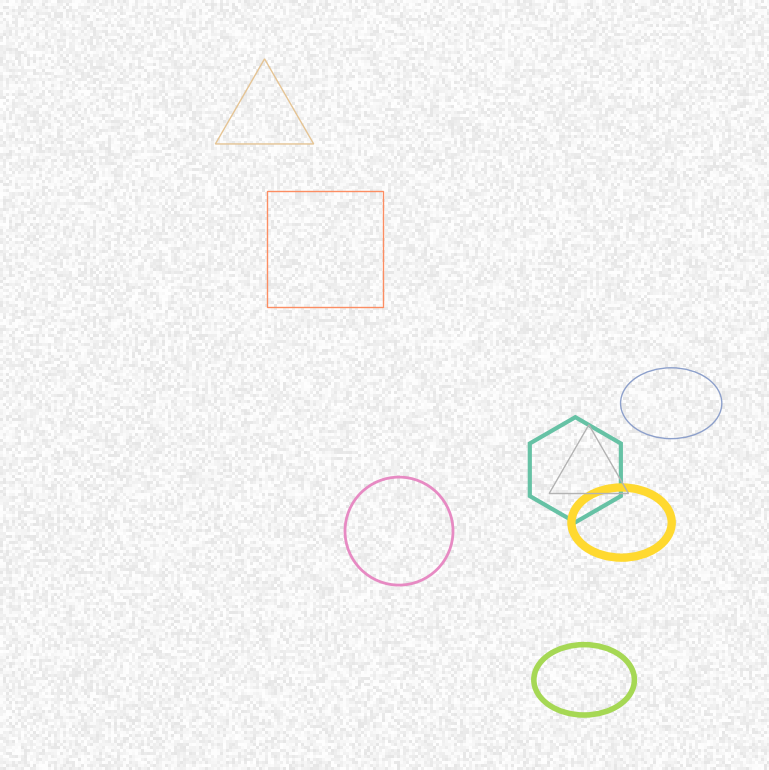[{"shape": "hexagon", "thickness": 1.5, "radius": 0.34, "center": [0.747, 0.39]}, {"shape": "square", "thickness": 0.5, "radius": 0.38, "center": [0.422, 0.677]}, {"shape": "oval", "thickness": 0.5, "radius": 0.33, "center": [0.872, 0.476]}, {"shape": "circle", "thickness": 1, "radius": 0.35, "center": [0.518, 0.31]}, {"shape": "oval", "thickness": 2, "radius": 0.33, "center": [0.759, 0.117]}, {"shape": "oval", "thickness": 3, "radius": 0.33, "center": [0.807, 0.321]}, {"shape": "triangle", "thickness": 0.5, "radius": 0.37, "center": [0.344, 0.85]}, {"shape": "triangle", "thickness": 0.5, "radius": 0.3, "center": [0.765, 0.389]}]